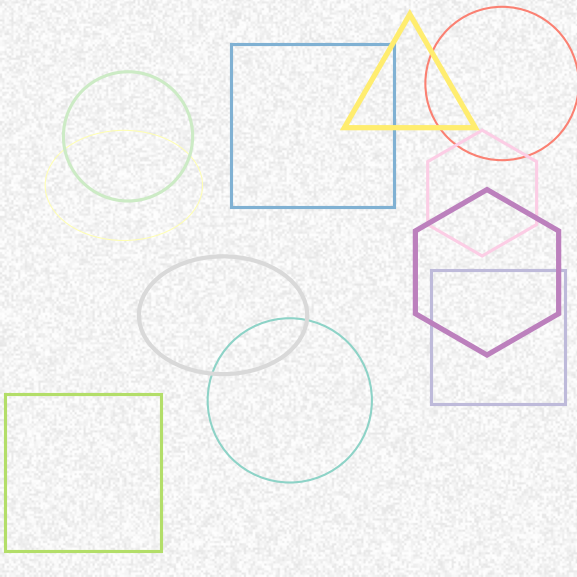[{"shape": "circle", "thickness": 1, "radius": 0.71, "center": [0.502, 0.306]}, {"shape": "oval", "thickness": 0.5, "radius": 0.68, "center": [0.214, 0.678]}, {"shape": "square", "thickness": 1.5, "radius": 0.58, "center": [0.862, 0.415]}, {"shape": "circle", "thickness": 1, "radius": 0.66, "center": [0.869, 0.855]}, {"shape": "square", "thickness": 1.5, "radius": 0.71, "center": [0.541, 0.782]}, {"shape": "square", "thickness": 1.5, "radius": 0.68, "center": [0.143, 0.181]}, {"shape": "hexagon", "thickness": 1.5, "radius": 0.54, "center": [0.835, 0.665]}, {"shape": "oval", "thickness": 2, "radius": 0.73, "center": [0.386, 0.453]}, {"shape": "hexagon", "thickness": 2.5, "radius": 0.72, "center": [0.843, 0.528]}, {"shape": "circle", "thickness": 1.5, "radius": 0.56, "center": [0.222, 0.763]}, {"shape": "triangle", "thickness": 2.5, "radius": 0.65, "center": [0.71, 0.844]}]